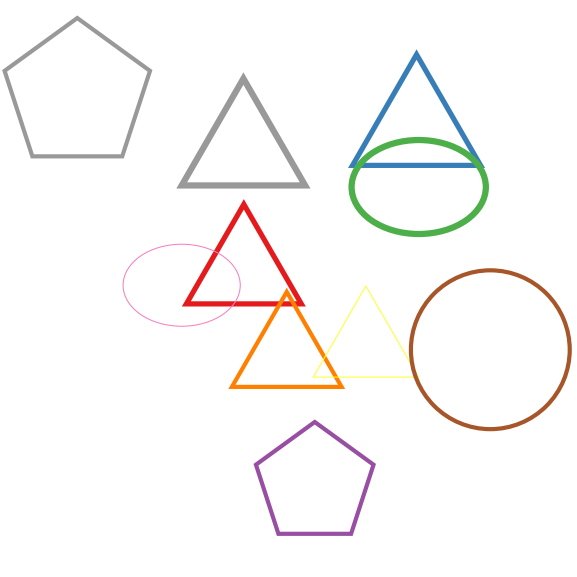[{"shape": "triangle", "thickness": 2.5, "radius": 0.57, "center": [0.422, 0.53]}, {"shape": "triangle", "thickness": 2.5, "radius": 0.64, "center": [0.721, 0.777]}, {"shape": "oval", "thickness": 3, "radius": 0.58, "center": [0.725, 0.675]}, {"shape": "pentagon", "thickness": 2, "radius": 0.54, "center": [0.545, 0.161]}, {"shape": "triangle", "thickness": 2, "radius": 0.55, "center": [0.497, 0.384]}, {"shape": "triangle", "thickness": 0.5, "radius": 0.53, "center": [0.634, 0.399]}, {"shape": "circle", "thickness": 2, "radius": 0.69, "center": [0.849, 0.394]}, {"shape": "oval", "thickness": 0.5, "radius": 0.51, "center": [0.315, 0.505]}, {"shape": "pentagon", "thickness": 2, "radius": 0.66, "center": [0.134, 0.836]}, {"shape": "triangle", "thickness": 3, "radius": 0.62, "center": [0.422, 0.74]}]